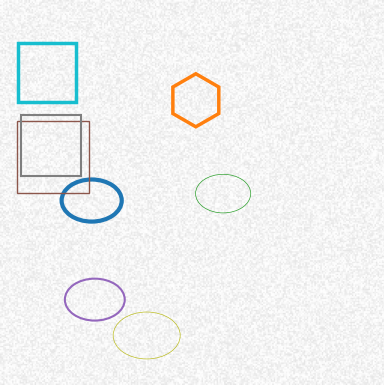[{"shape": "oval", "thickness": 3, "radius": 0.39, "center": [0.238, 0.479]}, {"shape": "hexagon", "thickness": 2.5, "radius": 0.34, "center": [0.509, 0.74]}, {"shape": "oval", "thickness": 0.5, "radius": 0.36, "center": [0.58, 0.497]}, {"shape": "oval", "thickness": 1.5, "radius": 0.39, "center": [0.246, 0.222]}, {"shape": "square", "thickness": 1, "radius": 0.47, "center": [0.137, 0.592]}, {"shape": "square", "thickness": 1.5, "radius": 0.39, "center": [0.133, 0.622]}, {"shape": "oval", "thickness": 0.5, "radius": 0.44, "center": [0.381, 0.129]}, {"shape": "square", "thickness": 2.5, "radius": 0.38, "center": [0.121, 0.812]}]